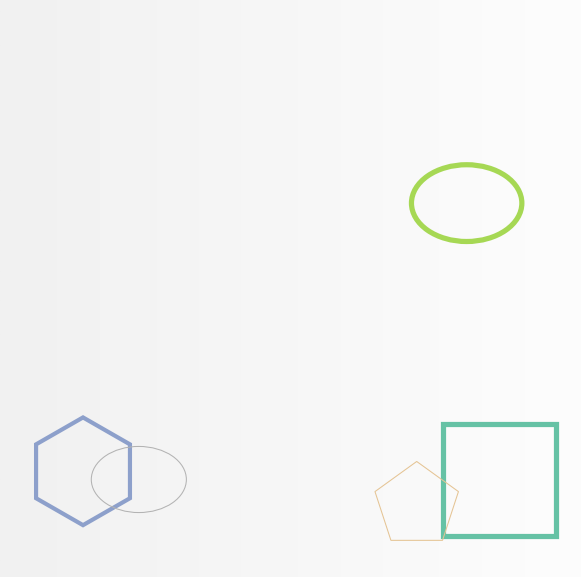[{"shape": "square", "thickness": 2.5, "radius": 0.49, "center": [0.859, 0.168]}, {"shape": "hexagon", "thickness": 2, "radius": 0.47, "center": [0.143, 0.183]}, {"shape": "oval", "thickness": 2.5, "radius": 0.47, "center": [0.803, 0.647]}, {"shape": "pentagon", "thickness": 0.5, "radius": 0.38, "center": [0.717, 0.125]}, {"shape": "oval", "thickness": 0.5, "radius": 0.41, "center": [0.239, 0.169]}]